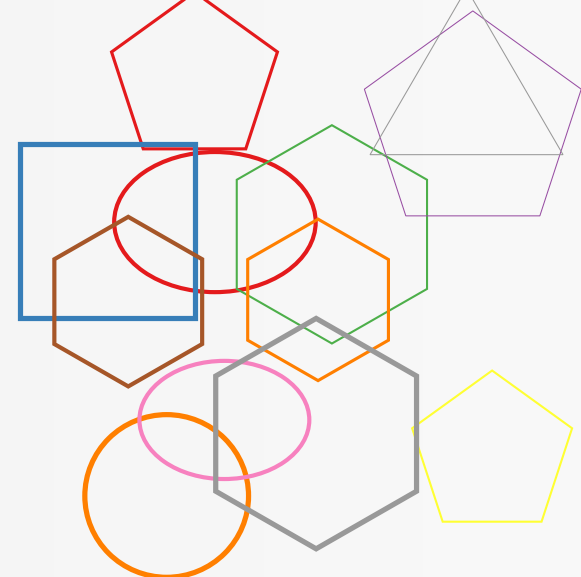[{"shape": "oval", "thickness": 2, "radius": 0.87, "center": [0.37, 0.615]}, {"shape": "pentagon", "thickness": 1.5, "radius": 0.75, "center": [0.335, 0.863]}, {"shape": "square", "thickness": 2.5, "radius": 0.75, "center": [0.185, 0.599]}, {"shape": "hexagon", "thickness": 1, "radius": 0.95, "center": [0.571, 0.593]}, {"shape": "pentagon", "thickness": 0.5, "radius": 0.98, "center": [0.813, 0.784]}, {"shape": "circle", "thickness": 2.5, "radius": 0.7, "center": [0.287, 0.14]}, {"shape": "hexagon", "thickness": 1.5, "radius": 0.7, "center": [0.547, 0.48]}, {"shape": "pentagon", "thickness": 1, "radius": 0.72, "center": [0.847, 0.213]}, {"shape": "hexagon", "thickness": 2, "radius": 0.73, "center": [0.221, 0.477]}, {"shape": "oval", "thickness": 2, "radius": 0.73, "center": [0.386, 0.272]}, {"shape": "triangle", "thickness": 0.5, "radius": 0.96, "center": [0.803, 0.827]}, {"shape": "hexagon", "thickness": 2.5, "radius": 1.0, "center": [0.544, 0.248]}]